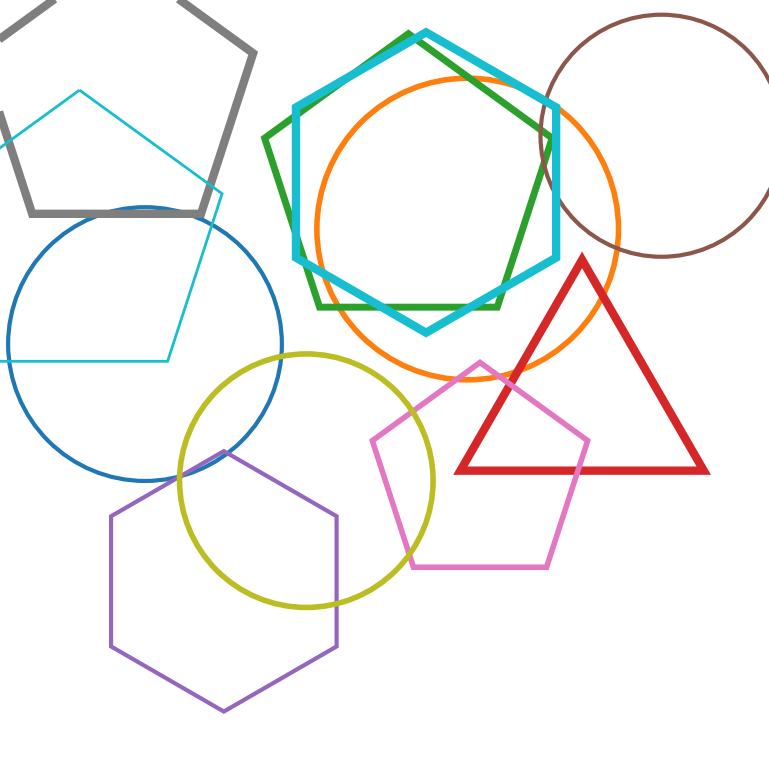[{"shape": "circle", "thickness": 1.5, "radius": 0.89, "center": [0.188, 0.553]}, {"shape": "circle", "thickness": 2, "radius": 0.98, "center": [0.607, 0.703]}, {"shape": "pentagon", "thickness": 2.5, "radius": 0.98, "center": [0.53, 0.76]}, {"shape": "triangle", "thickness": 3, "radius": 0.91, "center": [0.756, 0.48]}, {"shape": "hexagon", "thickness": 1.5, "radius": 0.85, "center": [0.291, 0.245]}, {"shape": "circle", "thickness": 1.5, "radius": 0.79, "center": [0.859, 0.824]}, {"shape": "pentagon", "thickness": 2, "radius": 0.74, "center": [0.623, 0.382]}, {"shape": "pentagon", "thickness": 3, "radius": 0.93, "center": [0.151, 0.873]}, {"shape": "circle", "thickness": 2, "radius": 0.82, "center": [0.398, 0.376]}, {"shape": "hexagon", "thickness": 3, "radius": 0.98, "center": [0.553, 0.763]}, {"shape": "pentagon", "thickness": 1, "radius": 0.97, "center": [0.103, 0.688]}]